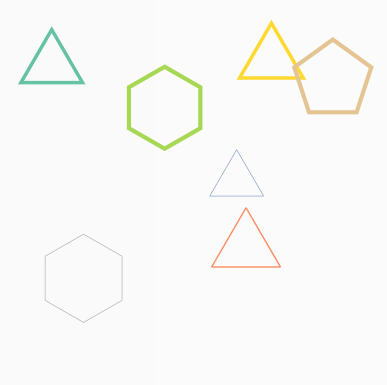[{"shape": "triangle", "thickness": 2.5, "radius": 0.46, "center": [0.133, 0.831]}, {"shape": "triangle", "thickness": 1, "radius": 0.51, "center": [0.635, 0.358]}, {"shape": "triangle", "thickness": 0.5, "radius": 0.4, "center": [0.611, 0.531]}, {"shape": "hexagon", "thickness": 3, "radius": 0.53, "center": [0.425, 0.72]}, {"shape": "triangle", "thickness": 2.5, "radius": 0.48, "center": [0.7, 0.845]}, {"shape": "pentagon", "thickness": 3, "radius": 0.52, "center": [0.859, 0.793]}, {"shape": "hexagon", "thickness": 0.5, "radius": 0.57, "center": [0.216, 0.277]}]